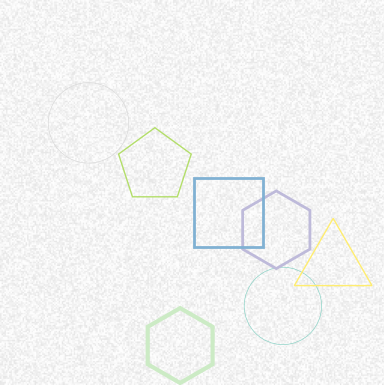[{"shape": "circle", "thickness": 0.5, "radius": 0.5, "center": [0.735, 0.205]}, {"shape": "hexagon", "thickness": 2, "radius": 0.5, "center": [0.718, 0.403]}, {"shape": "square", "thickness": 2, "radius": 0.45, "center": [0.593, 0.448]}, {"shape": "pentagon", "thickness": 1, "radius": 0.5, "center": [0.402, 0.569]}, {"shape": "circle", "thickness": 0.5, "radius": 0.52, "center": [0.23, 0.681]}, {"shape": "hexagon", "thickness": 3, "radius": 0.49, "center": [0.468, 0.103]}, {"shape": "triangle", "thickness": 1, "radius": 0.58, "center": [0.865, 0.316]}]